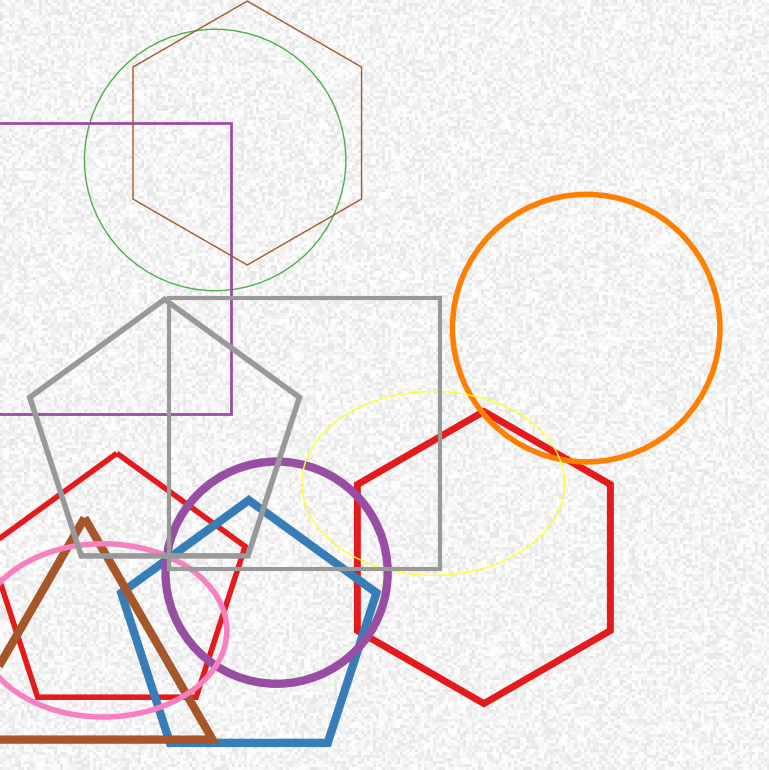[{"shape": "pentagon", "thickness": 2, "radius": 0.88, "center": [0.152, 0.236]}, {"shape": "hexagon", "thickness": 2.5, "radius": 0.95, "center": [0.628, 0.276]}, {"shape": "pentagon", "thickness": 3, "radius": 0.87, "center": [0.323, 0.176]}, {"shape": "circle", "thickness": 0.5, "radius": 0.85, "center": [0.279, 0.792]}, {"shape": "square", "thickness": 1, "radius": 0.95, "center": [0.111, 0.651]}, {"shape": "circle", "thickness": 3, "radius": 0.72, "center": [0.359, 0.256]}, {"shape": "circle", "thickness": 2, "radius": 0.87, "center": [0.761, 0.574]}, {"shape": "oval", "thickness": 0.5, "radius": 0.85, "center": [0.563, 0.372]}, {"shape": "triangle", "thickness": 3, "radius": 0.96, "center": [0.11, 0.135]}, {"shape": "hexagon", "thickness": 0.5, "radius": 0.86, "center": [0.321, 0.827]}, {"shape": "oval", "thickness": 2, "radius": 0.8, "center": [0.134, 0.181]}, {"shape": "pentagon", "thickness": 2, "radius": 0.92, "center": [0.214, 0.427]}, {"shape": "square", "thickness": 1.5, "radius": 0.88, "center": [0.396, 0.437]}]